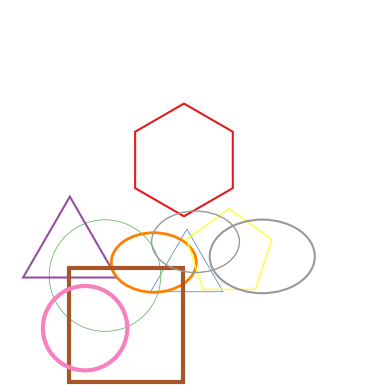[{"shape": "hexagon", "thickness": 1.5, "radius": 0.73, "center": [0.478, 0.585]}, {"shape": "triangle", "thickness": 0.5, "radius": 0.54, "center": [0.485, 0.297]}, {"shape": "circle", "thickness": 0.5, "radius": 0.72, "center": [0.273, 0.284]}, {"shape": "triangle", "thickness": 1.5, "radius": 0.7, "center": [0.181, 0.349]}, {"shape": "oval", "thickness": 2, "radius": 0.55, "center": [0.399, 0.318]}, {"shape": "pentagon", "thickness": 1, "radius": 0.58, "center": [0.595, 0.342]}, {"shape": "square", "thickness": 3, "radius": 0.74, "center": [0.327, 0.155]}, {"shape": "circle", "thickness": 3, "radius": 0.55, "center": [0.221, 0.148]}, {"shape": "oval", "thickness": 1, "radius": 0.57, "center": [0.508, 0.372]}, {"shape": "oval", "thickness": 1.5, "radius": 0.68, "center": [0.681, 0.334]}]